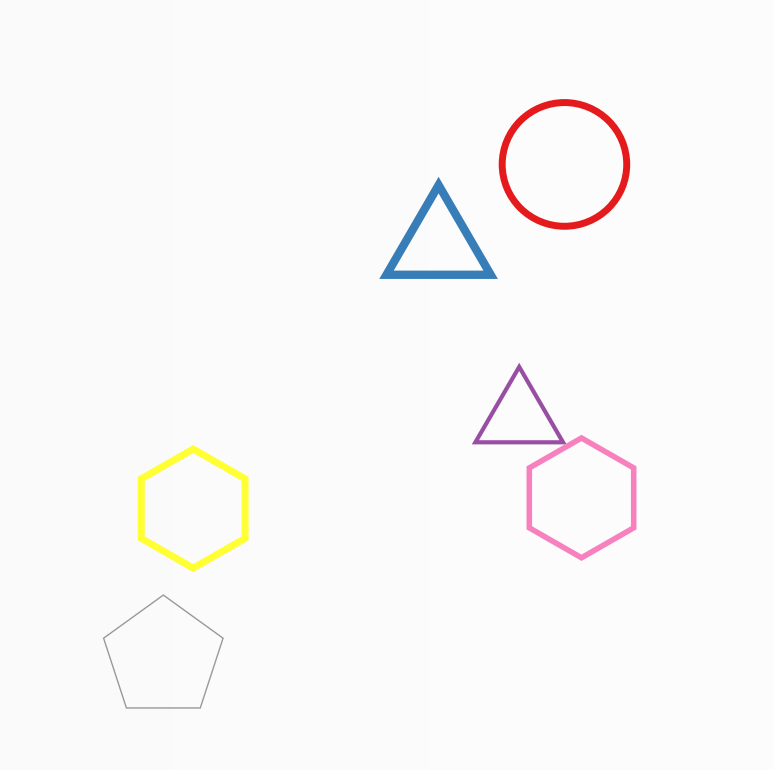[{"shape": "circle", "thickness": 2.5, "radius": 0.4, "center": [0.728, 0.786]}, {"shape": "triangle", "thickness": 3, "radius": 0.39, "center": [0.566, 0.682]}, {"shape": "triangle", "thickness": 1.5, "radius": 0.33, "center": [0.67, 0.458]}, {"shape": "hexagon", "thickness": 2.5, "radius": 0.39, "center": [0.249, 0.339]}, {"shape": "hexagon", "thickness": 2, "radius": 0.39, "center": [0.75, 0.353]}, {"shape": "pentagon", "thickness": 0.5, "radius": 0.41, "center": [0.211, 0.146]}]